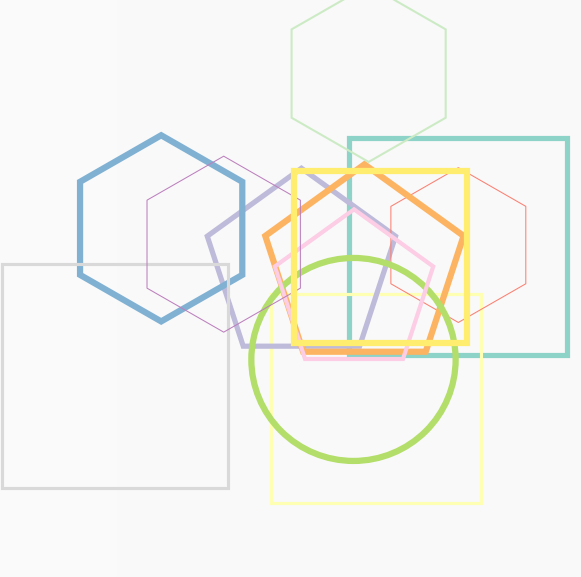[{"shape": "square", "thickness": 2.5, "radius": 0.94, "center": [0.788, 0.572]}, {"shape": "square", "thickness": 1.5, "radius": 0.9, "center": [0.646, 0.309]}, {"shape": "pentagon", "thickness": 2.5, "radius": 0.85, "center": [0.519, 0.537]}, {"shape": "hexagon", "thickness": 0.5, "radius": 0.67, "center": [0.789, 0.575]}, {"shape": "hexagon", "thickness": 3, "radius": 0.81, "center": [0.277, 0.604]}, {"shape": "pentagon", "thickness": 3, "radius": 0.9, "center": [0.627, 0.535]}, {"shape": "circle", "thickness": 3, "radius": 0.88, "center": [0.608, 0.377]}, {"shape": "pentagon", "thickness": 2, "radius": 0.72, "center": [0.609, 0.493]}, {"shape": "square", "thickness": 1.5, "radius": 0.97, "center": [0.197, 0.348]}, {"shape": "hexagon", "thickness": 0.5, "radius": 0.76, "center": [0.385, 0.576]}, {"shape": "hexagon", "thickness": 1, "radius": 0.77, "center": [0.634, 0.872]}, {"shape": "square", "thickness": 3, "radius": 0.75, "center": [0.654, 0.554]}]